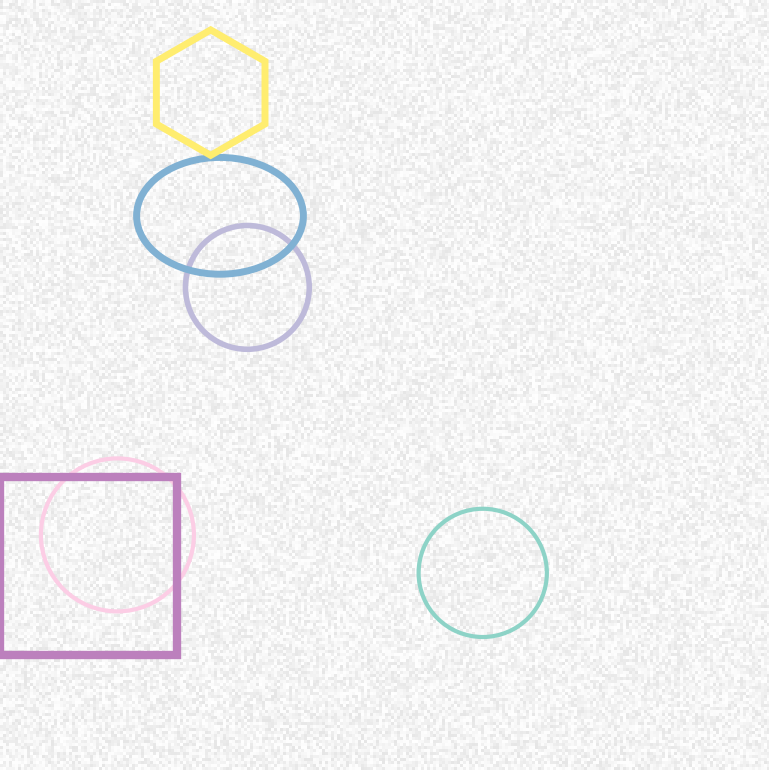[{"shape": "circle", "thickness": 1.5, "radius": 0.42, "center": [0.627, 0.256]}, {"shape": "circle", "thickness": 2, "radius": 0.4, "center": [0.321, 0.627]}, {"shape": "oval", "thickness": 2.5, "radius": 0.54, "center": [0.286, 0.72]}, {"shape": "circle", "thickness": 1.5, "radius": 0.5, "center": [0.152, 0.305]}, {"shape": "square", "thickness": 3, "radius": 0.58, "center": [0.115, 0.265]}, {"shape": "hexagon", "thickness": 2.5, "radius": 0.41, "center": [0.274, 0.88]}]